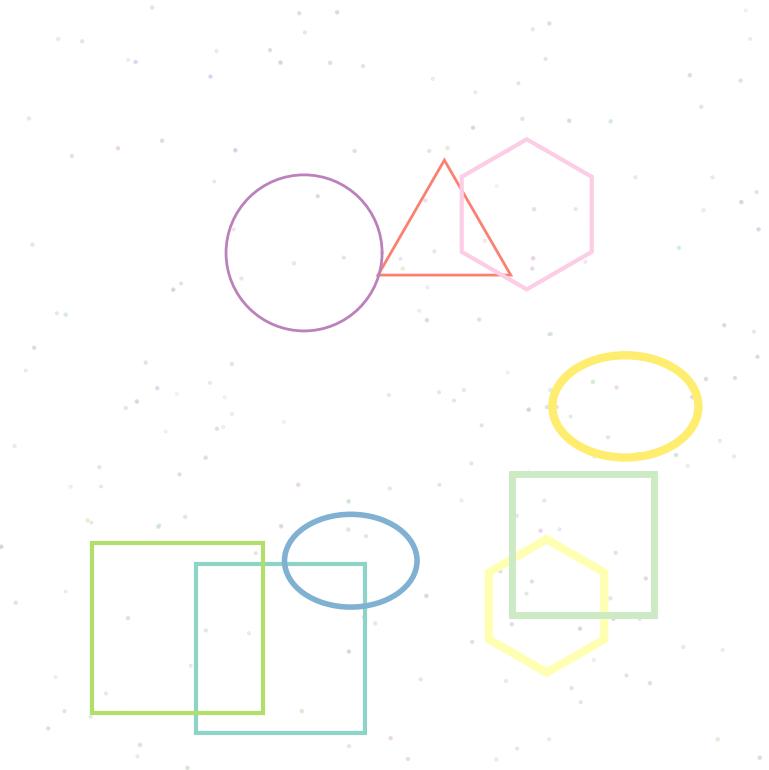[{"shape": "square", "thickness": 1.5, "radius": 0.55, "center": [0.365, 0.158]}, {"shape": "hexagon", "thickness": 3, "radius": 0.43, "center": [0.71, 0.213]}, {"shape": "triangle", "thickness": 1, "radius": 0.5, "center": [0.577, 0.693]}, {"shape": "oval", "thickness": 2, "radius": 0.43, "center": [0.456, 0.272]}, {"shape": "square", "thickness": 1.5, "radius": 0.55, "center": [0.23, 0.184]}, {"shape": "hexagon", "thickness": 1.5, "radius": 0.49, "center": [0.684, 0.722]}, {"shape": "circle", "thickness": 1, "radius": 0.51, "center": [0.395, 0.672]}, {"shape": "square", "thickness": 2.5, "radius": 0.46, "center": [0.757, 0.293]}, {"shape": "oval", "thickness": 3, "radius": 0.47, "center": [0.812, 0.472]}]